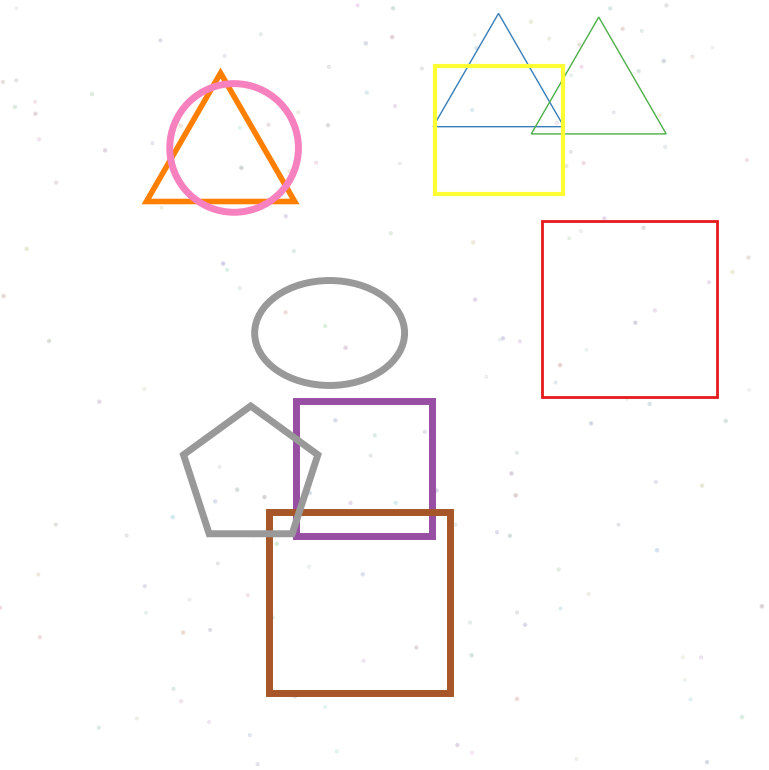[{"shape": "square", "thickness": 1, "radius": 0.57, "center": [0.818, 0.599]}, {"shape": "triangle", "thickness": 0.5, "radius": 0.49, "center": [0.647, 0.885]}, {"shape": "triangle", "thickness": 0.5, "radius": 0.51, "center": [0.778, 0.877]}, {"shape": "square", "thickness": 2.5, "radius": 0.44, "center": [0.473, 0.392]}, {"shape": "triangle", "thickness": 2, "radius": 0.56, "center": [0.286, 0.794]}, {"shape": "square", "thickness": 1.5, "radius": 0.42, "center": [0.648, 0.831]}, {"shape": "square", "thickness": 2.5, "radius": 0.59, "center": [0.467, 0.217]}, {"shape": "circle", "thickness": 2.5, "radius": 0.42, "center": [0.304, 0.808]}, {"shape": "oval", "thickness": 2.5, "radius": 0.49, "center": [0.428, 0.568]}, {"shape": "pentagon", "thickness": 2.5, "radius": 0.46, "center": [0.326, 0.381]}]